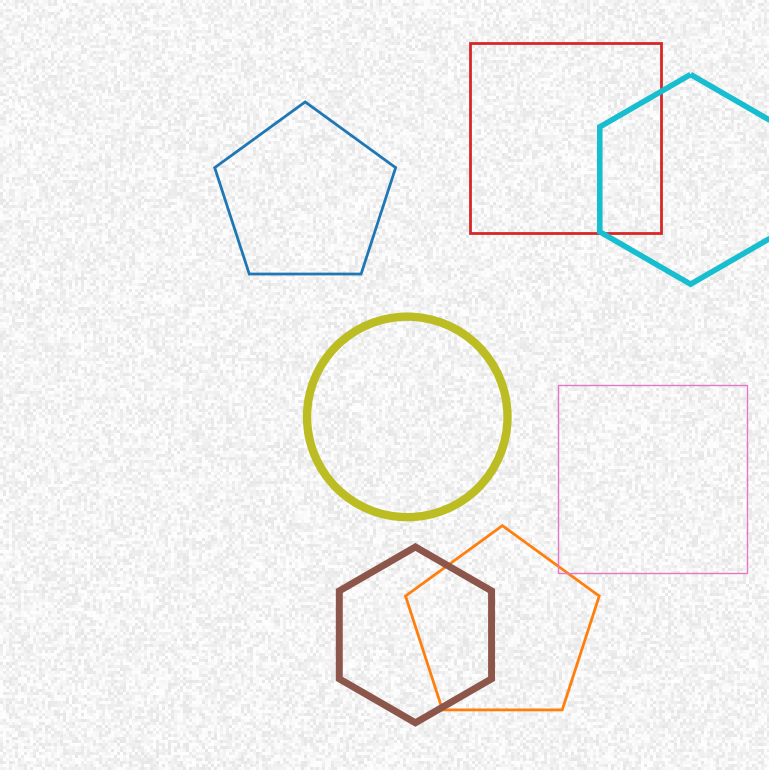[{"shape": "pentagon", "thickness": 1, "radius": 0.62, "center": [0.396, 0.744]}, {"shape": "pentagon", "thickness": 1, "radius": 0.66, "center": [0.652, 0.185]}, {"shape": "square", "thickness": 1, "radius": 0.62, "center": [0.735, 0.821]}, {"shape": "hexagon", "thickness": 2.5, "radius": 0.57, "center": [0.54, 0.175]}, {"shape": "square", "thickness": 0.5, "radius": 0.61, "center": [0.848, 0.378]}, {"shape": "circle", "thickness": 3, "radius": 0.65, "center": [0.529, 0.459]}, {"shape": "hexagon", "thickness": 2, "radius": 0.68, "center": [0.897, 0.767]}]